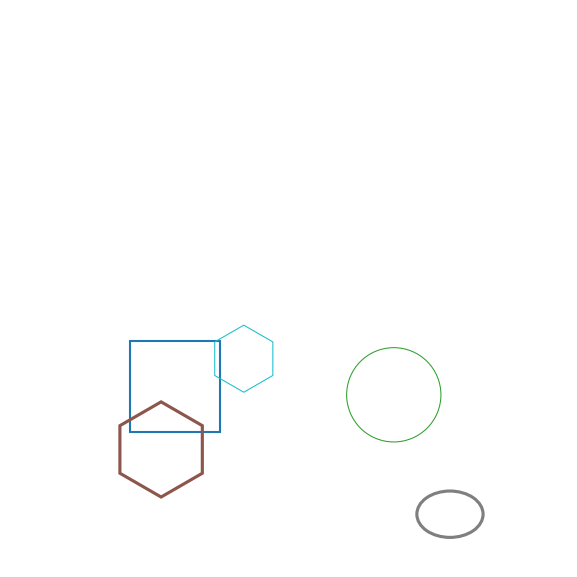[{"shape": "square", "thickness": 1, "radius": 0.39, "center": [0.303, 0.33]}, {"shape": "circle", "thickness": 0.5, "radius": 0.41, "center": [0.682, 0.315]}, {"shape": "hexagon", "thickness": 1.5, "radius": 0.41, "center": [0.279, 0.221]}, {"shape": "oval", "thickness": 1.5, "radius": 0.29, "center": [0.779, 0.109]}, {"shape": "hexagon", "thickness": 0.5, "radius": 0.29, "center": [0.422, 0.378]}]